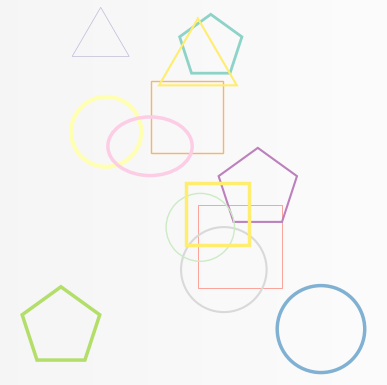[{"shape": "pentagon", "thickness": 2, "radius": 0.42, "center": [0.544, 0.878]}, {"shape": "circle", "thickness": 3, "radius": 0.45, "center": [0.274, 0.658]}, {"shape": "triangle", "thickness": 0.5, "radius": 0.43, "center": [0.26, 0.896]}, {"shape": "square", "thickness": 0.5, "radius": 0.54, "center": [0.619, 0.359]}, {"shape": "circle", "thickness": 2.5, "radius": 0.56, "center": [0.828, 0.145]}, {"shape": "square", "thickness": 1, "radius": 0.46, "center": [0.483, 0.697]}, {"shape": "pentagon", "thickness": 2.5, "radius": 0.53, "center": [0.157, 0.15]}, {"shape": "oval", "thickness": 2.5, "radius": 0.54, "center": [0.387, 0.62]}, {"shape": "circle", "thickness": 1.5, "radius": 0.55, "center": [0.578, 0.3]}, {"shape": "pentagon", "thickness": 1.5, "radius": 0.53, "center": [0.665, 0.51]}, {"shape": "circle", "thickness": 1, "radius": 0.44, "center": [0.517, 0.409]}, {"shape": "square", "thickness": 2.5, "radius": 0.41, "center": [0.562, 0.444]}, {"shape": "triangle", "thickness": 1.5, "radius": 0.58, "center": [0.511, 0.836]}]